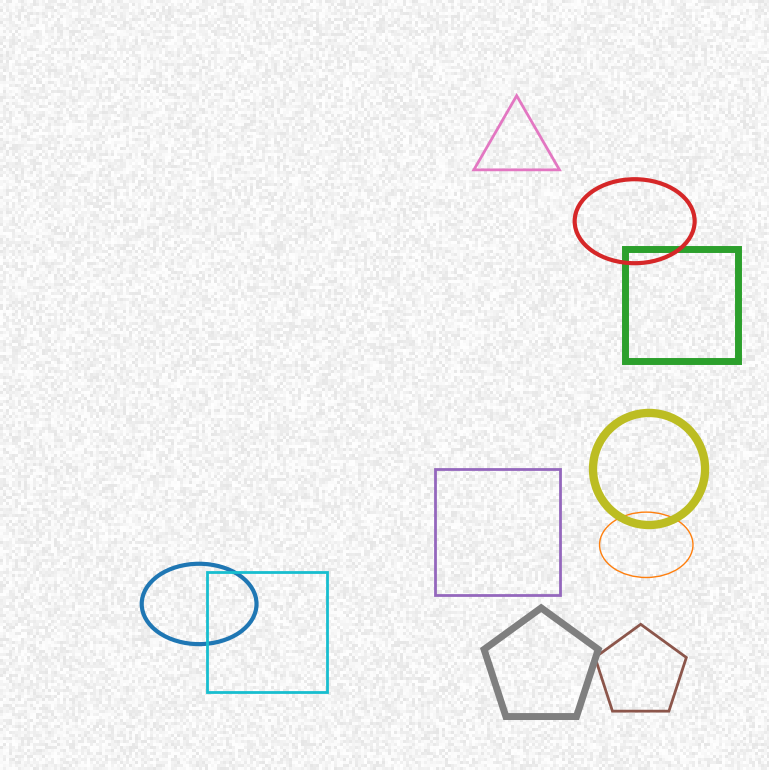[{"shape": "oval", "thickness": 1.5, "radius": 0.37, "center": [0.259, 0.216]}, {"shape": "oval", "thickness": 0.5, "radius": 0.3, "center": [0.839, 0.292]}, {"shape": "square", "thickness": 2.5, "radius": 0.37, "center": [0.885, 0.604]}, {"shape": "oval", "thickness": 1.5, "radius": 0.39, "center": [0.824, 0.713]}, {"shape": "square", "thickness": 1, "radius": 0.41, "center": [0.646, 0.309]}, {"shape": "pentagon", "thickness": 1, "radius": 0.31, "center": [0.832, 0.127]}, {"shape": "triangle", "thickness": 1, "radius": 0.32, "center": [0.671, 0.812]}, {"shape": "pentagon", "thickness": 2.5, "radius": 0.39, "center": [0.703, 0.133]}, {"shape": "circle", "thickness": 3, "radius": 0.36, "center": [0.843, 0.391]}, {"shape": "square", "thickness": 1, "radius": 0.39, "center": [0.347, 0.179]}]